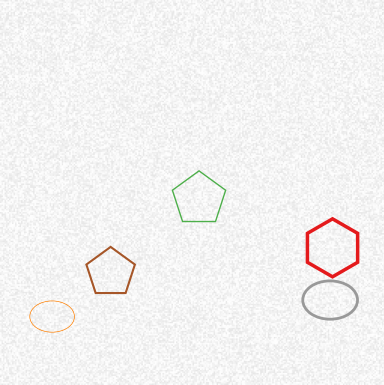[{"shape": "hexagon", "thickness": 2.5, "radius": 0.38, "center": [0.864, 0.356]}, {"shape": "pentagon", "thickness": 1, "radius": 0.36, "center": [0.517, 0.483]}, {"shape": "oval", "thickness": 0.5, "radius": 0.29, "center": [0.135, 0.178]}, {"shape": "pentagon", "thickness": 1.5, "radius": 0.33, "center": [0.287, 0.292]}, {"shape": "oval", "thickness": 2, "radius": 0.36, "center": [0.858, 0.221]}]